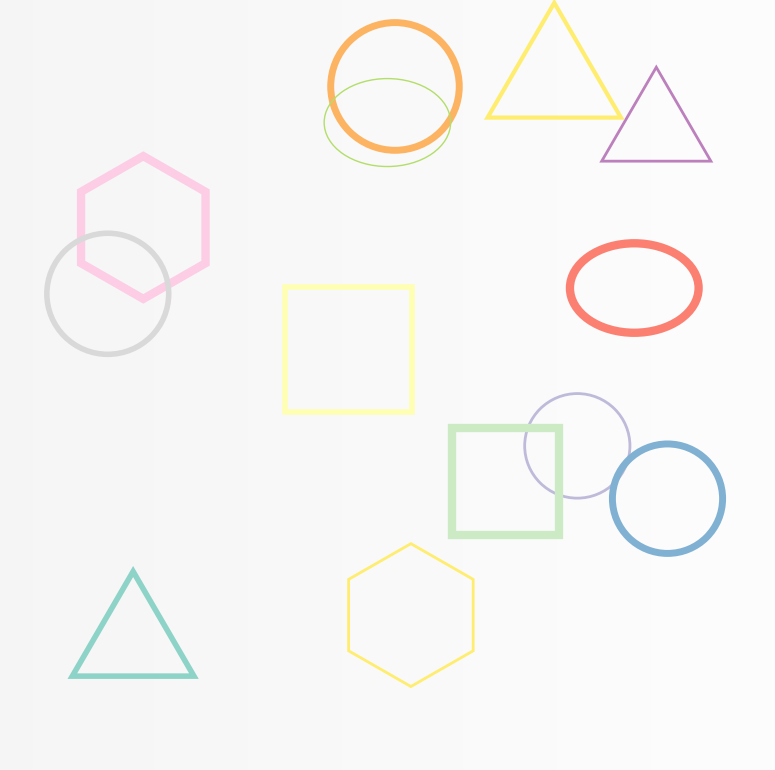[{"shape": "triangle", "thickness": 2, "radius": 0.45, "center": [0.172, 0.167]}, {"shape": "square", "thickness": 2, "radius": 0.41, "center": [0.449, 0.546]}, {"shape": "circle", "thickness": 1, "radius": 0.34, "center": [0.745, 0.421]}, {"shape": "oval", "thickness": 3, "radius": 0.42, "center": [0.818, 0.626]}, {"shape": "circle", "thickness": 2.5, "radius": 0.36, "center": [0.861, 0.352]}, {"shape": "circle", "thickness": 2.5, "radius": 0.41, "center": [0.51, 0.888]}, {"shape": "oval", "thickness": 0.5, "radius": 0.41, "center": [0.5, 0.841]}, {"shape": "hexagon", "thickness": 3, "radius": 0.46, "center": [0.185, 0.705]}, {"shape": "circle", "thickness": 2, "radius": 0.39, "center": [0.139, 0.618]}, {"shape": "triangle", "thickness": 1, "radius": 0.41, "center": [0.847, 0.831]}, {"shape": "square", "thickness": 3, "radius": 0.35, "center": [0.652, 0.375]}, {"shape": "hexagon", "thickness": 1, "radius": 0.46, "center": [0.53, 0.201]}, {"shape": "triangle", "thickness": 1.5, "radius": 0.5, "center": [0.715, 0.897]}]